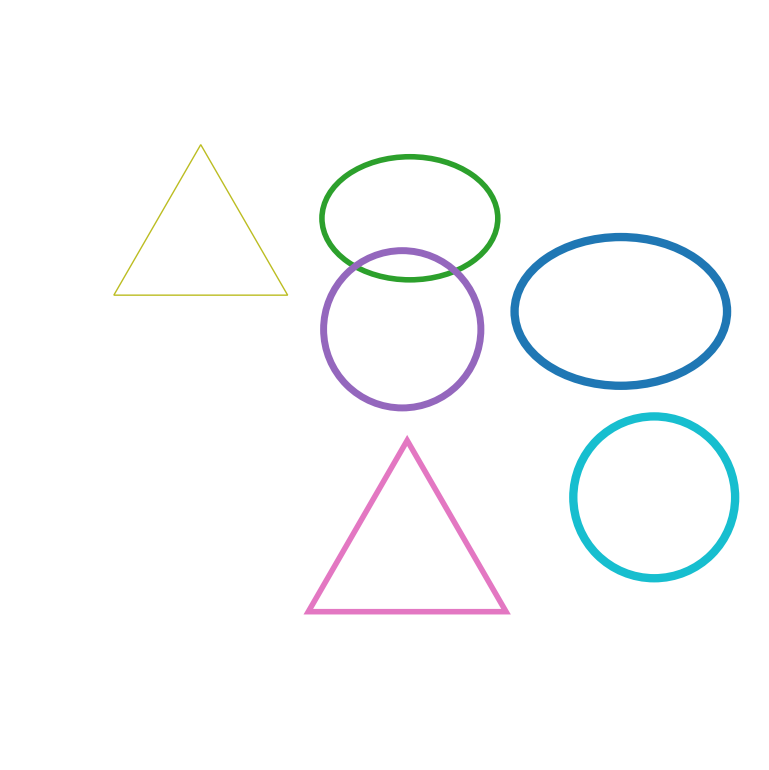[{"shape": "oval", "thickness": 3, "radius": 0.69, "center": [0.806, 0.596]}, {"shape": "oval", "thickness": 2, "radius": 0.57, "center": [0.532, 0.717]}, {"shape": "circle", "thickness": 2.5, "radius": 0.51, "center": [0.522, 0.572]}, {"shape": "triangle", "thickness": 2, "radius": 0.74, "center": [0.529, 0.28]}, {"shape": "triangle", "thickness": 0.5, "radius": 0.65, "center": [0.261, 0.682]}, {"shape": "circle", "thickness": 3, "radius": 0.53, "center": [0.85, 0.354]}]